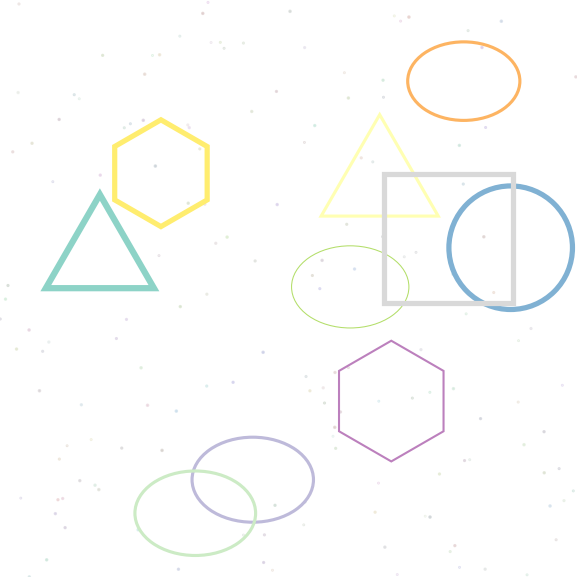[{"shape": "triangle", "thickness": 3, "radius": 0.54, "center": [0.173, 0.554]}, {"shape": "triangle", "thickness": 1.5, "radius": 0.59, "center": [0.657, 0.683]}, {"shape": "oval", "thickness": 1.5, "radius": 0.53, "center": [0.438, 0.168]}, {"shape": "circle", "thickness": 2.5, "radius": 0.53, "center": [0.884, 0.57]}, {"shape": "oval", "thickness": 1.5, "radius": 0.49, "center": [0.803, 0.859]}, {"shape": "oval", "thickness": 0.5, "radius": 0.51, "center": [0.606, 0.502]}, {"shape": "square", "thickness": 2.5, "radius": 0.56, "center": [0.777, 0.586]}, {"shape": "hexagon", "thickness": 1, "radius": 0.52, "center": [0.678, 0.305]}, {"shape": "oval", "thickness": 1.5, "radius": 0.52, "center": [0.338, 0.11]}, {"shape": "hexagon", "thickness": 2.5, "radius": 0.46, "center": [0.279, 0.699]}]